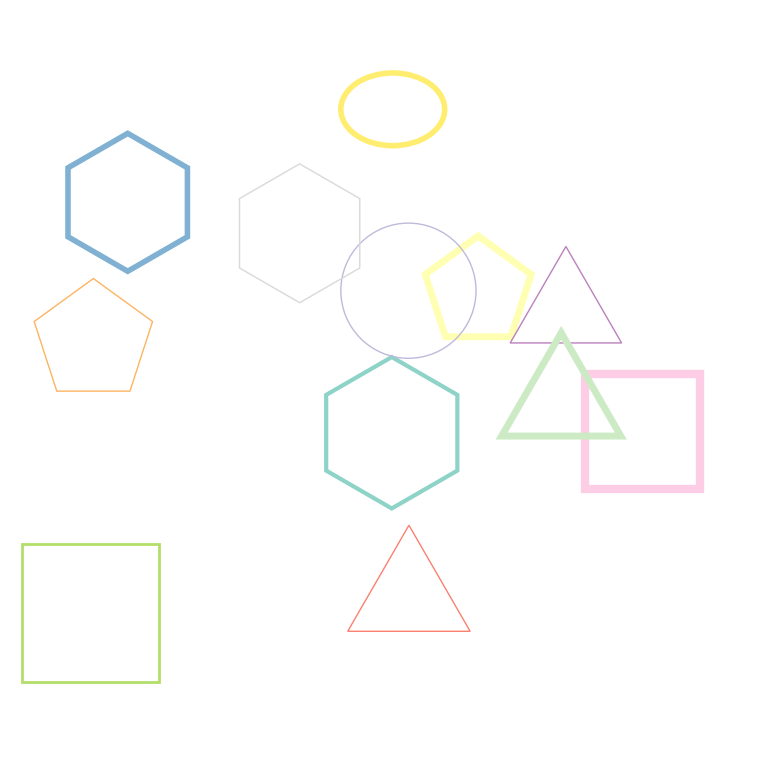[{"shape": "hexagon", "thickness": 1.5, "radius": 0.49, "center": [0.509, 0.438]}, {"shape": "pentagon", "thickness": 2.5, "radius": 0.36, "center": [0.621, 0.621]}, {"shape": "circle", "thickness": 0.5, "radius": 0.44, "center": [0.53, 0.622]}, {"shape": "triangle", "thickness": 0.5, "radius": 0.46, "center": [0.531, 0.226]}, {"shape": "hexagon", "thickness": 2, "radius": 0.45, "center": [0.166, 0.737]}, {"shape": "pentagon", "thickness": 0.5, "radius": 0.4, "center": [0.121, 0.557]}, {"shape": "square", "thickness": 1, "radius": 0.45, "center": [0.117, 0.204]}, {"shape": "square", "thickness": 3, "radius": 0.37, "center": [0.834, 0.44]}, {"shape": "hexagon", "thickness": 0.5, "radius": 0.45, "center": [0.389, 0.697]}, {"shape": "triangle", "thickness": 0.5, "radius": 0.42, "center": [0.735, 0.596]}, {"shape": "triangle", "thickness": 2.5, "radius": 0.45, "center": [0.729, 0.478]}, {"shape": "oval", "thickness": 2, "radius": 0.34, "center": [0.51, 0.858]}]